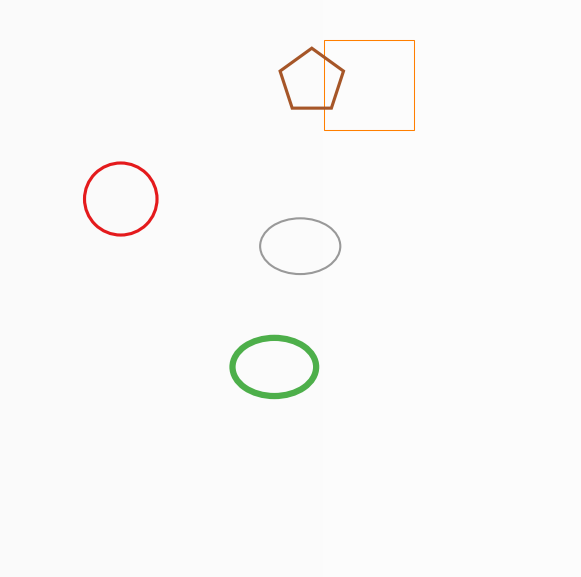[{"shape": "circle", "thickness": 1.5, "radius": 0.31, "center": [0.208, 0.655]}, {"shape": "oval", "thickness": 3, "radius": 0.36, "center": [0.472, 0.364]}, {"shape": "square", "thickness": 0.5, "radius": 0.39, "center": [0.635, 0.852]}, {"shape": "pentagon", "thickness": 1.5, "radius": 0.29, "center": [0.536, 0.858]}, {"shape": "oval", "thickness": 1, "radius": 0.34, "center": [0.517, 0.573]}]